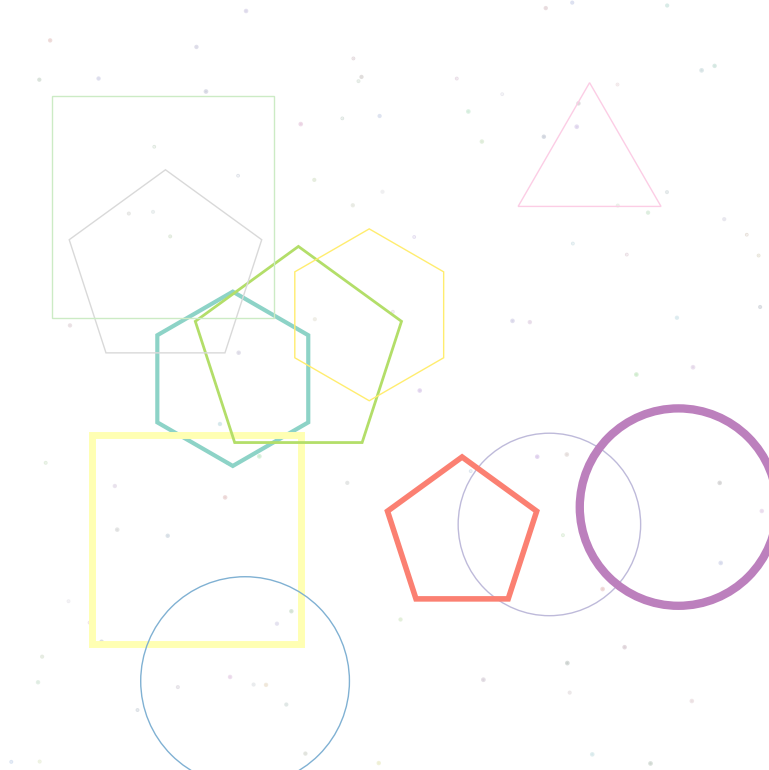[{"shape": "hexagon", "thickness": 1.5, "radius": 0.57, "center": [0.302, 0.508]}, {"shape": "square", "thickness": 2.5, "radius": 0.68, "center": [0.255, 0.3]}, {"shape": "circle", "thickness": 0.5, "radius": 0.59, "center": [0.714, 0.319]}, {"shape": "pentagon", "thickness": 2, "radius": 0.51, "center": [0.6, 0.305]}, {"shape": "circle", "thickness": 0.5, "radius": 0.68, "center": [0.318, 0.115]}, {"shape": "pentagon", "thickness": 1, "radius": 0.7, "center": [0.388, 0.539]}, {"shape": "triangle", "thickness": 0.5, "radius": 0.54, "center": [0.766, 0.785]}, {"shape": "pentagon", "thickness": 0.5, "radius": 0.66, "center": [0.215, 0.648]}, {"shape": "circle", "thickness": 3, "radius": 0.64, "center": [0.881, 0.341]}, {"shape": "square", "thickness": 0.5, "radius": 0.72, "center": [0.211, 0.732]}, {"shape": "hexagon", "thickness": 0.5, "radius": 0.56, "center": [0.48, 0.591]}]